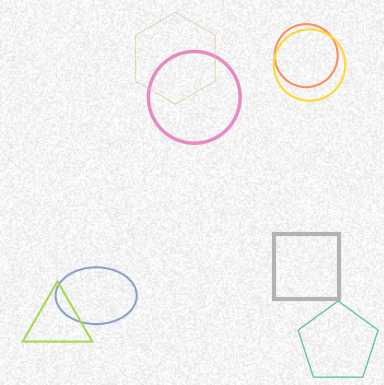[{"shape": "pentagon", "thickness": 1, "radius": 0.55, "center": [0.878, 0.109]}, {"shape": "circle", "thickness": 1.5, "radius": 0.41, "center": [0.795, 0.855]}, {"shape": "oval", "thickness": 1.5, "radius": 0.53, "center": [0.25, 0.232]}, {"shape": "circle", "thickness": 2.5, "radius": 0.6, "center": [0.505, 0.747]}, {"shape": "triangle", "thickness": 1.5, "radius": 0.52, "center": [0.149, 0.165]}, {"shape": "circle", "thickness": 1.5, "radius": 0.46, "center": [0.804, 0.831]}, {"shape": "hexagon", "thickness": 0.5, "radius": 0.6, "center": [0.456, 0.849]}, {"shape": "square", "thickness": 3, "radius": 0.42, "center": [0.795, 0.307]}]